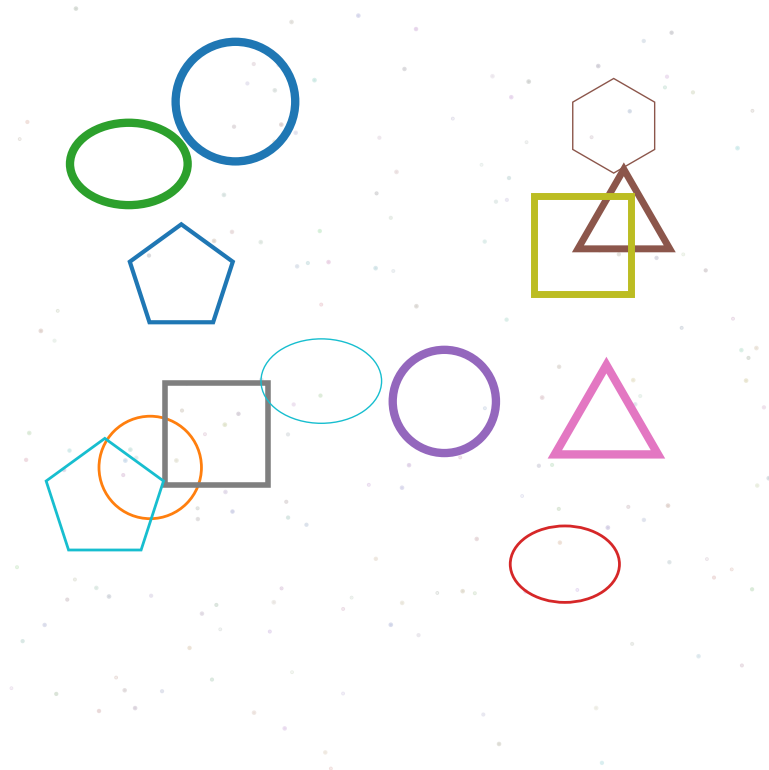[{"shape": "pentagon", "thickness": 1.5, "radius": 0.35, "center": [0.235, 0.638]}, {"shape": "circle", "thickness": 3, "radius": 0.39, "center": [0.306, 0.868]}, {"shape": "circle", "thickness": 1, "radius": 0.33, "center": [0.195, 0.393]}, {"shape": "oval", "thickness": 3, "radius": 0.38, "center": [0.167, 0.787]}, {"shape": "oval", "thickness": 1, "radius": 0.35, "center": [0.734, 0.267]}, {"shape": "circle", "thickness": 3, "radius": 0.34, "center": [0.577, 0.479]}, {"shape": "triangle", "thickness": 2.5, "radius": 0.34, "center": [0.81, 0.711]}, {"shape": "hexagon", "thickness": 0.5, "radius": 0.31, "center": [0.797, 0.837]}, {"shape": "triangle", "thickness": 3, "radius": 0.39, "center": [0.788, 0.449]}, {"shape": "square", "thickness": 2, "radius": 0.33, "center": [0.281, 0.436]}, {"shape": "square", "thickness": 2.5, "radius": 0.32, "center": [0.756, 0.682]}, {"shape": "oval", "thickness": 0.5, "radius": 0.39, "center": [0.417, 0.505]}, {"shape": "pentagon", "thickness": 1, "radius": 0.4, "center": [0.136, 0.351]}]